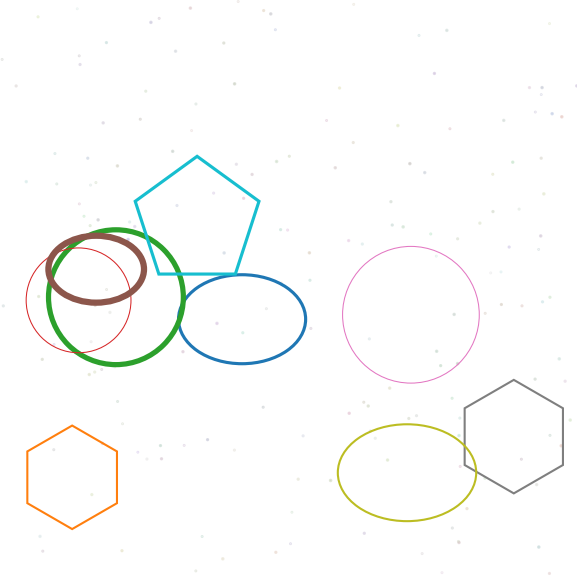[{"shape": "oval", "thickness": 1.5, "radius": 0.55, "center": [0.419, 0.446]}, {"shape": "hexagon", "thickness": 1, "radius": 0.45, "center": [0.125, 0.173]}, {"shape": "circle", "thickness": 2.5, "radius": 0.58, "center": [0.201, 0.484]}, {"shape": "circle", "thickness": 0.5, "radius": 0.45, "center": [0.136, 0.479]}, {"shape": "oval", "thickness": 3, "radius": 0.41, "center": [0.167, 0.533]}, {"shape": "circle", "thickness": 0.5, "radius": 0.59, "center": [0.712, 0.454]}, {"shape": "hexagon", "thickness": 1, "radius": 0.49, "center": [0.89, 0.243]}, {"shape": "oval", "thickness": 1, "radius": 0.6, "center": [0.705, 0.181]}, {"shape": "pentagon", "thickness": 1.5, "radius": 0.56, "center": [0.341, 0.616]}]